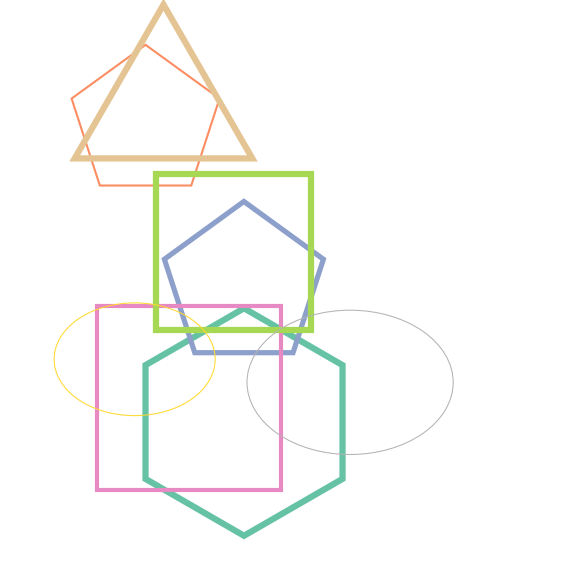[{"shape": "hexagon", "thickness": 3, "radius": 0.98, "center": [0.423, 0.268]}, {"shape": "pentagon", "thickness": 1, "radius": 0.67, "center": [0.252, 0.787]}, {"shape": "pentagon", "thickness": 2.5, "radius": 0.72, "center": [0.422, 0.505]}, {"shape": "square", "thickness": 2, "radius": 0.8, "center": [0.327, 0.31]}, {"shape": "square", "thickness": 3, "radius": 0.67, "center": [0.404, 0.563]}, {"shape": "oval", "thickness": 0.5, "radius": 0.7, "center": [0.233, 0.377]}, {"shape": "triangle", "thickness": 3, "radius": 0.89, "center": [0.283, 0.814]}, {"shape": "oval", "thickness": 0.5, "radius": 0.89, "center": [0.606, 0.337]}]